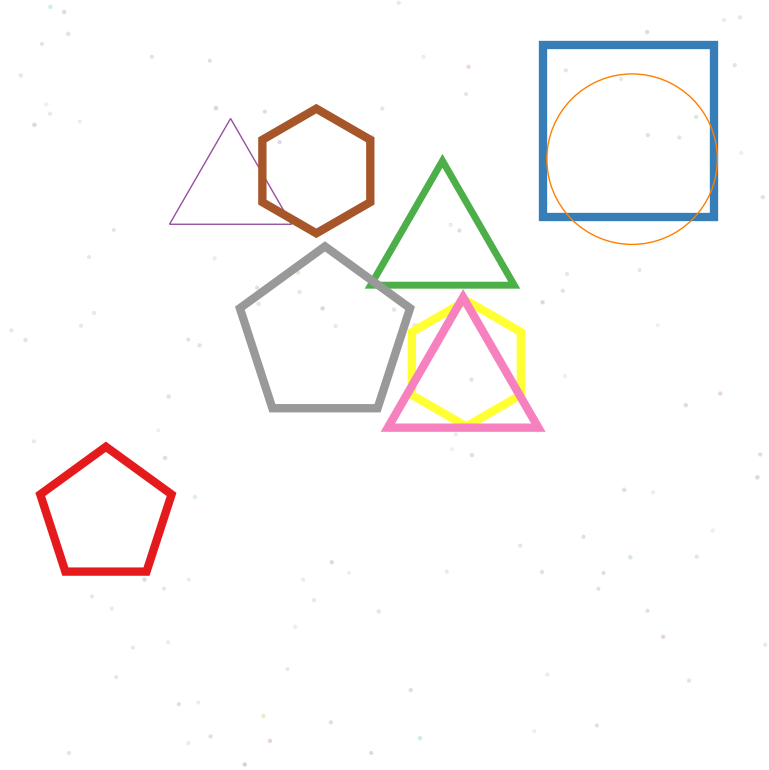[{"shape": "pentagon", "thickness": 3, "radius": 0.45, "center": [0.138, 0.33]}, {"shape": "square", "thickness": 3, "radius": 0.56, "center": [0.816, 0.83]}, {"shape": "triangle", "thickness": 2.5, "radius": 0.54, "center": [0.575, 0.683]}, {"shape": "triangle", "thickness": 0.5, "radius": 0.46, "center": [0.299, 0.755]}, {"shape": "circle", "thickness": 0.5, "radius": 0.55, "center": [0.821, 0.793]}, {"shape": "hexagon", "thickness": 3, "radius": 0.41, "center": [0.606, 0.528]}, {"shape": "hexagon", "thickness": 3, "radius": 0.4, "center": [0.411, 0.778]}, {"shape": "triangle", "thickness": 3, "radius": 0.56, "center": [0.601, 0.501]}, {"shape": "pentagon", "thickness": 3, "radius": 0.58, "center": [0.422, 0.564]}]